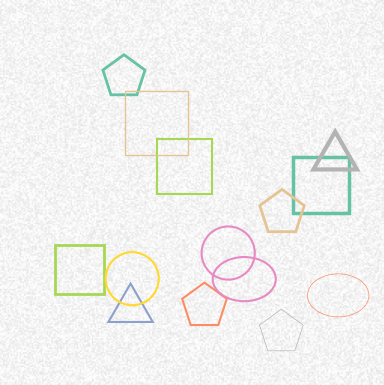[{"shape": "square", "thickness": 2.5, "radius": 0.36, "center": [0.833, 0.519]}, {"shape": "pentagon", "thickness": 2, "radius": 0.29, "center": [0.322, 0.8]}, {"shape": "oval", "thickness": 0.5, "radius": 0.4, "center": [0.878, 0.233]}, {"shape": "pentagon", "thickness": 1.5, "radius": 0.3, "center": [0.531, 0.205]}, {"shape": "triangle", "thickness": 1.5, "radius": 0.33, "center": [0.339, 0.197]}, {"shape": "circle", "thickness": 1.5, "radius": 0.35, "center": [0.593, 0.343]}, {"shape": "oval", "thickness": 1.5, "radius": 0.41, "center": [0.634, 0.275]}, {"shape": "square", "thickness": 1.5, "radius": 0.36, "center": [0.479, 0.567]}, {"shape": "square", "thickness": 2, "radius": 0.32, "center": [0.206, 0.3]}, {"shape": "circle", "thickness": 1.5, "radius": 0.34, "center": [0.343, 0.276]}, {"shape": "pentagon", "thickness": 2, "radius": 0.3, "center": [0.733, 0.447]}, {"shape": "square", "thickness": 1, "radius": 0.41, "center": [0.406, 0.681]}, {"shape": "triangle", "thickness": 3, "radius": 0.33, "center": [0.871, 0.593]}, {"shape": "pentagon", "thickness": 0.5, "radius": 0.3, "center": [0.731, 0.137]}]